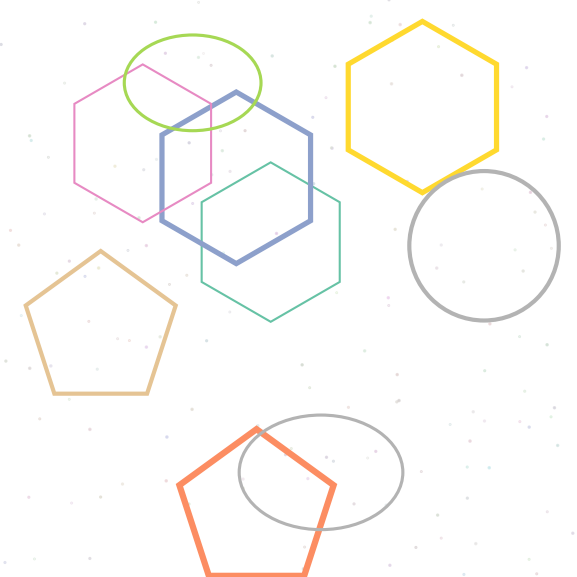[{"shape": "hexagon", "thickness": 1, "radius": 0.69, "center": [0.469, 0.58]}, {"shape": "pentagon", "thickness": 3, "radius": 0.7, "center": [0.444, 0.116]}, {"shape": "hexagon", "thickness": 2.5, "radius": 0.74, "center": [0.409, 0.691]}, {"shape": "hexagon", "thickness": 1, "radius": 0.68, "center": [0.247, 0.751]}, {"shape": "oval", "thickness": 1.5, "radius": 0.59, "center": [0.334, 0.856]}, {"shape": "hexagon", "thickness": 2.5, "radius": 0.74, "center": [0.731, 0.814]}, {"shape": "pentagon", "thickness": 2, "radius": 0.68, "center": [0.174, 0.428]}, {"shape": "oval", "thickness": 1.5, "radius": 0.71, "center": [0.556, 0.181]}, {"shape": "circle", "thickness": 2, "radius": 0.65, "center": [0.838, 0.574]}]